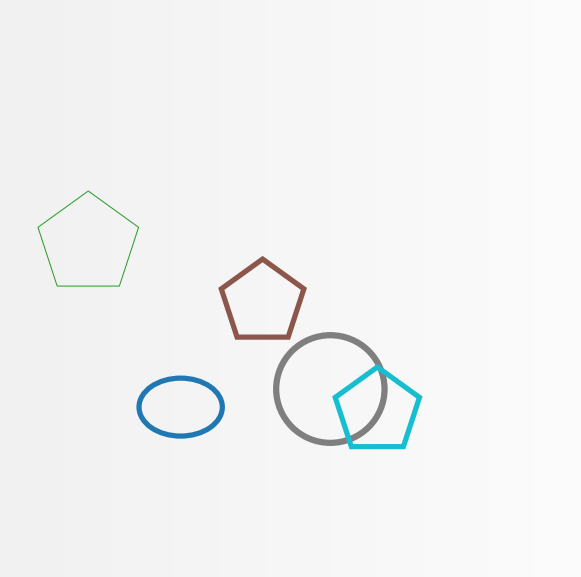[{"shape": "oval", "thickness": 2.5, "radius": 0.36, "center": [0.311, 0.294]}, {"shape": "pentagon", "thickness": 0.5, "radius": 0.46, "center": [0.152, 0.577]}, {"shape": "pentagon", "thickness": 2.5, "radius": 0.37, "center": [0.452, 0.476]}, {"shape": "circle", "thickness": 3, "radius": 0.47, "center": [0.568, 0.325]}, {"shape": "pentagon", "thickness": 2.5, "radius": 0.38, "center": [0.649, 0.287]}]